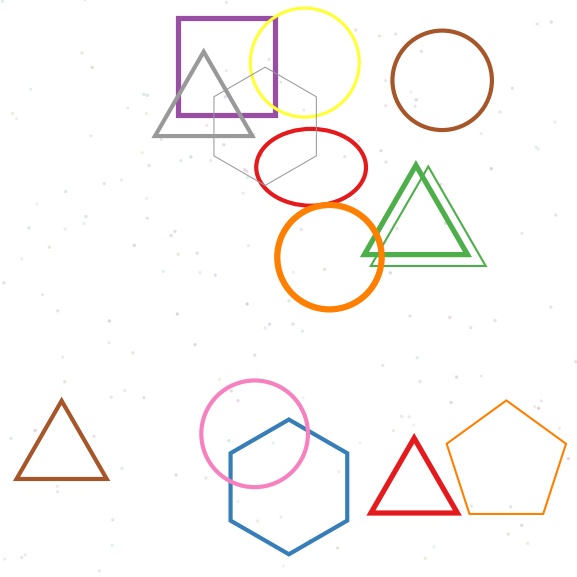[{"shape": "oval", "thickness": 2, "radius": 0.48, "center": [0.539, 0.709]}, {"shape": "triangle", "thickness": 2.5, "radius": 0.43, "center": [0.717, 0.154]}, {"shape": "hexagon", "thickness": 2, "radius": 0.58, "center": [0.5, 0.156]}, {"shape": "triangle", "thickness": 2.5, "radius": 0.52, "center": [0.72, 0.61]}, {"shape": "triangle", "thickness": 1, "radius": 0.57, "center": [0.742, 0.596]}, {"shape": "square", "thickness": 2.5, "radius": 0.42, "center": [0.392, 0.884]}, {"shape": "circle", "thickness": 3, "radius": 0.45, "center": [0.571, 0.554]}, {"shape": "pentagon", "thickness": 1, "radius": 0.54, "center": [0.877, 0.197]}, {"shape": "circle", "thickness": 1.5, "radius": 0.47, "center": [0.528, 0.891]}, {"shape": "circle", "thickness": 2, "radius": 0.43, "center": [0.766, 0.86]}, {"shape": "triangle", "thickness": 2, "radius": 0.45, "center": [0.107, 0.215]}, {"shape": "circle", "thickness": 2, "radius": 0.46, "center": [0.441, 0.248]}, {"shape": "triangle", "thickness": 2, "radius": 0.49, "center": [0.353, 0.812]}, {"shape": "hexagon", "thickness": 0.5, "radius": 0.51, "center": [0.459, 0.78]}]